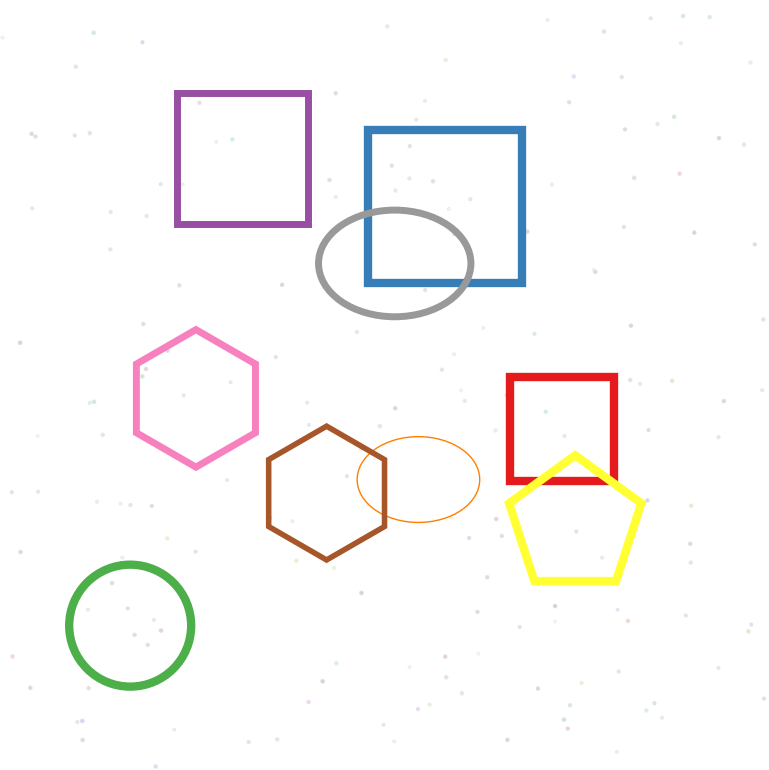[{"shape": "square", "thickness": 3, "radius": 0.34, "center": [0.73, 0.442]}, {"shape": "square", "thickness": 3, "radius": 0.5, "center": [0.578, 0.732]}, {"shape": "circle", "thickness": 3, "radius": 0.4, "center": [0.169, 0.187]}, {"shape": "square", "thickness": 2.5, "radius": 0.43, "center": [0.315, 0.794]}, {"shape": "oval", "thickness": 0.5, "radius": 0.4, "center": [0.543, 0.377]}, {"shape": "pentagon", "thickness": 3, "radius": 0.45, "center": [0.747, 0.318]}, {"shape": "hexagon", "thickness": 2, "radius": 0.43, "center": [0.424, 0.36]}, {"shape": "hexagon", "thickness": 2.5, "radius": 0.45, "center": [0.254, 0.483]}, {"shape": "oval", "thickness": 2.5, "radius": 0.49, "center": [0.513, 0.658]}]